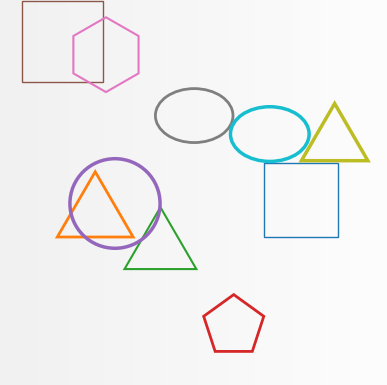[{"shape": "square", "thickness": 1, "radius": 0.48, "center": [0.776, 0.481]}, {"shape": "triangle", "thickness": 2, "radius": 0.57, "center": [0.246, 0.441]}, {"shape": "triangle", "thickness": 1.5, "radius": 0.54, "center": [0.414, 0.355]}, {"shape": "pentagon", "thickness": 2, "radius": 0.41, "center": [0.603, 0.153]}, {"shape": "circle", "thickness": 2.5, "radius": 0.58, "center": [0.297, 0.471]}, {"shape": "square", "thickness": 1, "radius": 0.52, "center": [0.161, 0.893]}, {"shape": "hexagon", "thickness": 1.5, "radius": 0.49, "center": [0.273, 0.858]}, {"shape": "oval", "thickness": 2, "radius": 0.5, "center": [0.501, 0.7]}, {"shape": "triangle", "thickness": 2.5, "radius": 0.49, "center": [0.864, 0.632]}, {"shape": "oval", "thickness": 2.5, "radius": 0.51, "center": [0.696, 0.652]}]